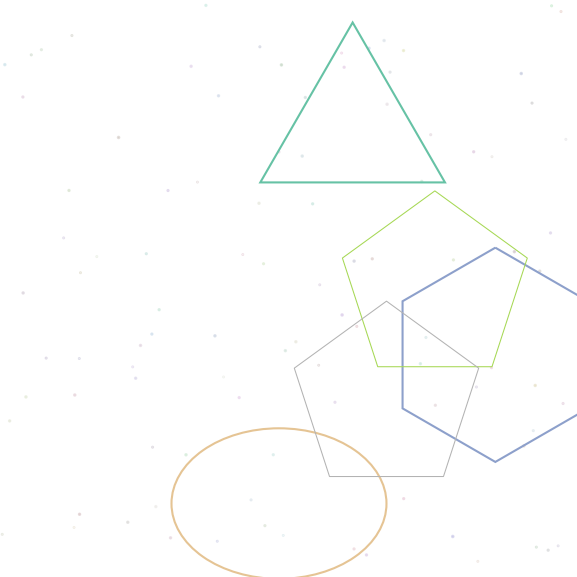[{"shape": "triangle", "thickness": 1, "radius": 0.92, "center": [0.611, 0.776]}, {"shape": "hexagon", "thickness": 1, "radius": 0.93, "center": [0.858, 0.385]}, {"shape": "pentagon", "thickness": 0.5, "radius": 0.84, "center": [0.753, 0.5]}, {"shape": "oval", "thickness": 1, "radius": 0.93, "center": [0.483, 0.127]}, {"shape": "pentagon", "thickness": 0.5, "radius": 0.84, "center": [0.669, 0.31]}]